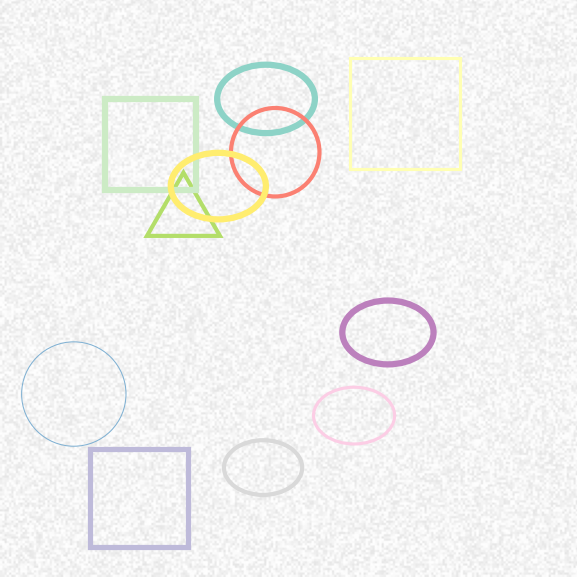[{"shape": "oval", "thickness": 3, "radius": 0.42, "center": [0.461, 0.828]}, {"shape": "square", "thickness": 1.5, "radius": 0.48, "center": [0.701, 0.802]}, {"shape": "square", "thickness": 2.5, "radius": 0.43, "center": [0.241, 0.137]}, {"shape": "circle", "thickness": 2, "radius": 0.38, "center": [0.477, 0.736]}, {"shape": "circle", "thickness": 0.5, "radius": 0.45, "center": [0.128, 0.317]}, {"shape": "triangle", "thickness": 2, "radius": 0.36, "center": [0.318, 0.627]}, {"shape": "oval", "thickness": 1.5, "radius": 0.35, "center": [0.613, 0.28]}, {"shape": "oval", "thickness": 2, "radius": 0.34, "center": [0.456, 0.19]}, {"shape": "oval", "thickness": 3, "radius": 0.39, "center": [0.672, 0.423]}, {"shape": "square", "thickness": 3, "radius": 0.39, "center": [0.26, 0.75]}, {"shape": "oval", "thickness": 3, "radius": 0.41, "center": [0.378, 0.677]}]